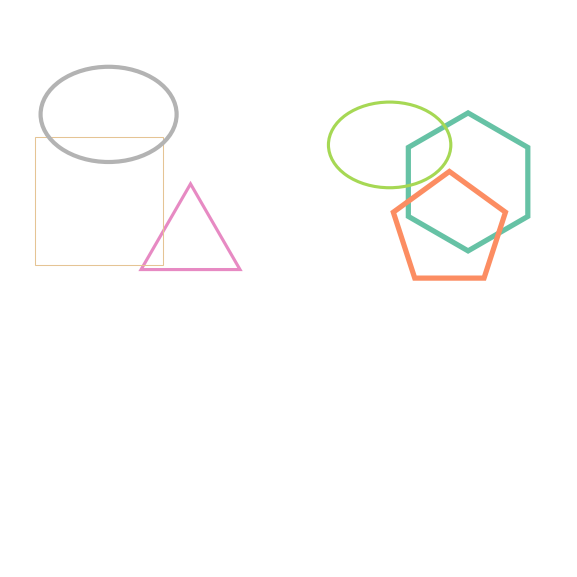[{"shape": "hexagon", "thickness": 2.5, "radius": 0.6, "center": [0.811, 0.684]}, {"shape": "pentagon", "thickness": 2.5, "radius": 0.51, "center": [0.778, 0.6]}, {"shape": "triangle", "thickness": 1.5, "radius": 0.49, "center": [0.33, 0.582]}, {"shape": "oval", "thickness": 1.5, "radius": 0.53, "center": [0.675, 0.748]}, {"shape": "square", "thickness": 0.5, "radius": 0.55, "center": [0.172, 0.651]}, {"shape": "oval", "thickness": 2, "radius": 0.59, "center": [0.188, 0.801]}]